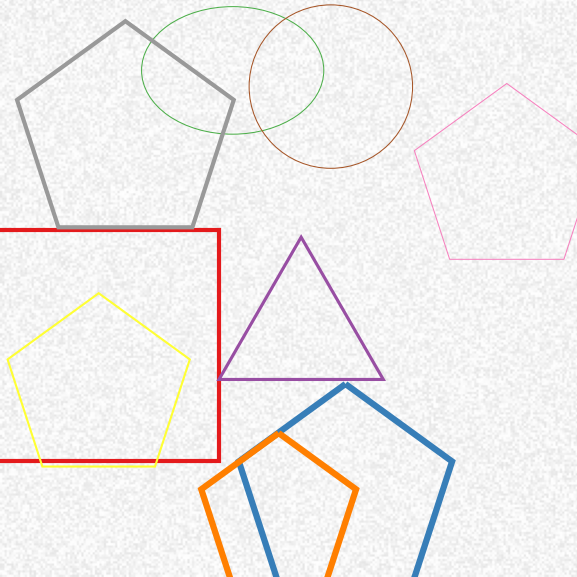[{"shape": "square", "thickness": 2, "radius": 1.0, "center": [0.179, 0.401]}, {"shape": "pentagon", "thickness": 3, "radius": 0.97, "center": [0.598, 0.14]}, {"shape": "oval", "thickness": 0.5, "radius": 0.79, "center": [0.403, 0.877]}, {"shape": "triangle", "thickness": 1.5, "radius": 0.82, "center": [0.521, 0.424]}, {"shape": "pentagon", "thickness": 3, "radius": 0.7, "center": [0.483, 0.108]}, {"shape": "pentagon", "thickness": 1, "radius": 0.83, "center": [0.171, 0.325]}, {"shape": "circle", "thickness": 0.5, "radius": 0.71, "center": [0.573, 0.849]}, {"shape": "pentagon", "thickness": 0.5, "radius": 0.84, "center": [0.878, 0.686]}, {"shape": "pentagon", "thickness": 2, "radius": 0.99, "center": [0.217, 0.765]}]